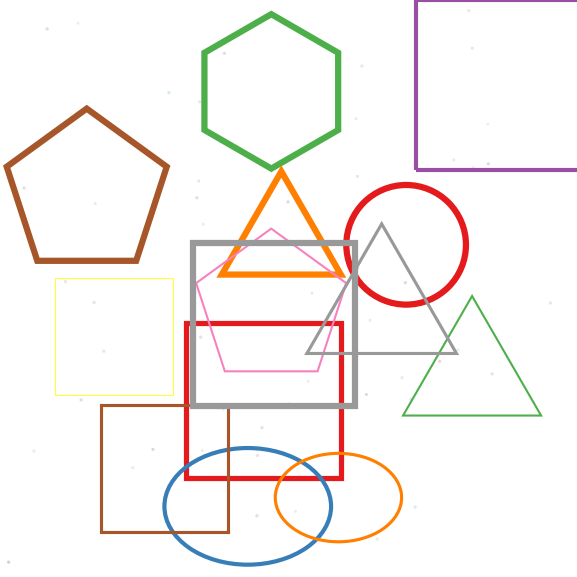[{"shape": "square", "thickness": 2.5, "radius": 0.67, "center": [0.456, 0.306]}, {"shape": "circle", "thickness": 3, "radius": 0.52, "center": [0.703, 0.575]}, {"shape": "oval", "thickness": 2, "radius": 0.72, "center": [0.429, 0.122]}, {"shape": "triangle", "thickness": 1, "radius": 0.69, "center": [0.817, 0.349]}, {"shape": "hexagon", "thickness": 3, "radius": 0.67, "center": [0.47, 0.841]}, {"shape": "square", "thickness": 2, "radius": 0.73, "center": [0.867, 0.851]}, {"shape": "triangle", "thickness": 3, "radius": 0.6, "center": [0.487, 0.583]}, {"shape": "oval", "thickness": 1.5, "radius": 0.55, "center": [0.586, 0.138]}, {"shape": "square", "thickness": 0.5, "radius": 0.51, "center": [0.197, 0.416]}, {"shape": "pentagon", "thickness": 3, "radius": 0.73, "center": [0.15, 0.665]}, {"shape": "square", "thickness": 1.5, "radius": 0.55, "center": [0.285, 0.187]}, {"shape": "pentagon", "thickness": 1, "radius": 0.68, "center": [0.47, 0.467]}, {"shape": "triangle", "thickness": 1.5, "radius": 0.75, "center": [0.661, 0.462]}, {"shape": "square", "thickness": 3, "radius": 0.71, "center": [0.474, 0.437]}]